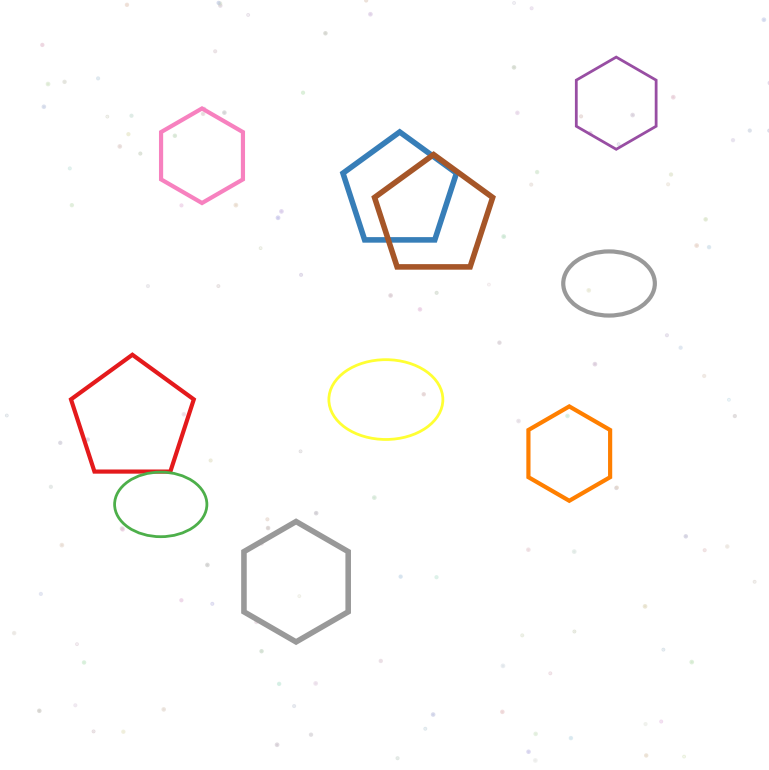[{"shape": "pentagon", "thickness": 1.5, "radius": 0.42, "center": [0.172, 0.455]}, {"shape": "pentagon", "thickness": 2, "radius": 0.39, "center": [0.519, 0.751]}, {"shape": "oval", "thickness": 1, "radius": 0.3, "center": [0.209, 0.345]}, {"shape": "hexagon", "thickness": 1, "radius": 0.3, "center": [0.8, 0.866]}, {"shape": "hexagon", "thickness": 1.5, "radius": 0.31, "center": [0.739, 0.411]}, {"shape": "oval", "thickness": 1, "radius": 0.37, "center": [0.501, 0.481]}, {"shape": "pentagon", "thickness": 2, "radius": 0.4, "center": [0.563, 0.719]}, {"shape": "hexagon", "thickness": 1.5, "radius": 0.31, "center": [0.262, 0.798]}, {"shape": "oval", "thickness": 1.5, "radius": 0.3, "center": [0.791, 0.632]}, {"shape": "hexagon", "thickness": 2, "radius": 0.39, "center": [0.385, 0.245]}]